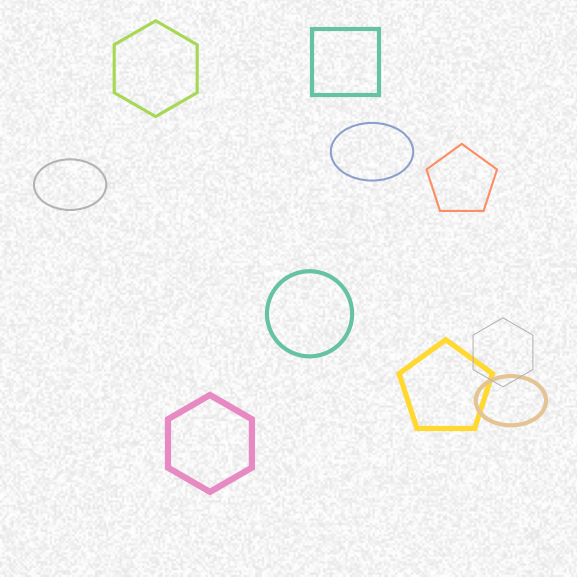[{"shape": "circle", "thickness": 2, "radius": 0.37, "center": [0.536, 0.456]}, {"shape": "square", "thickness": 2, "radius": 0.29, "center": [0.598, 0.892]}, {"shape": "pentagon", "thickness": 1, "radius": 0.32, "center": [0.8, 0.686]}, {"shape": "oval", "thickness": 1, "radius": 0.36, "center": [0.644, 0.736]}, {"shape": "hexagon", "thickness": 3, "radius": 0.42, "center": [0.364, 0.231]}, {"shape": "hexagon", "thickness": 1.5, "radius": 0.41, "center": [0.27, 0.88]}, {"shape": "pentagon", "thickness": 2.5, "radius": 0.43, "center": [0.772, 0.326]}, {"shape": "oval", "thickness": 2, "radius": 0.3, "center": [0.885, 0.305]}, {"shape": "hexagon", "thickness": 0.5, "radius": 0.3, "center": [0.871, 0.389]}, {"shape": "oval", "thickness": 1, "radius": 0.31, "center": [0.121, 0.679]}]